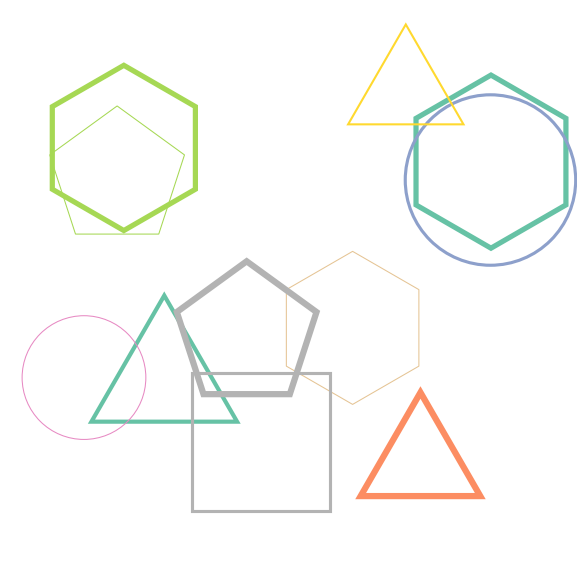[{"shape": "triangle", "thickness": 2, "radius": 0.73, "center": [0.284, 0.342]}, {"shape": "hexagon", "thickness": 2.5, "radius": 0.75, "center": [0.85, 0.719]}, {"shape": "triangle", "thickness": 3, "radius": 0.6, "center": [0.728, 0.2]}, {"shape": "circle", "thickness": 1.5, "radius": 0.74, "center": [0.849, 0.687]}, {"shape": "circle", "thickness": 0.5, "radius": 0.54, "center": [0.145, 0.345]}, {"shape": "hexagon", "thickness": 2.5, "radius": 0.72, "center": [0.214, 0.743]}, {"shape": "pentagon", "thickness": 0.5, "radius": 0.61, "center": [0.203, 0.693]}, {"shape": "triangle", "thickness": 1, "radius": 0.58, "center": [0.703, 0.841]}, {"shape": "hexagon", "thickness": 0.5, "radius": 0.66, "center": [0.611, 0.431]}, {"shape": "pentagon", "thickness": 3, "radius": 0.64, "center": [0.427, 0.419]}, {"shape": "square", "thickness": 1.5, "radius": 0.6, "center": [0.452, 0.233]}]